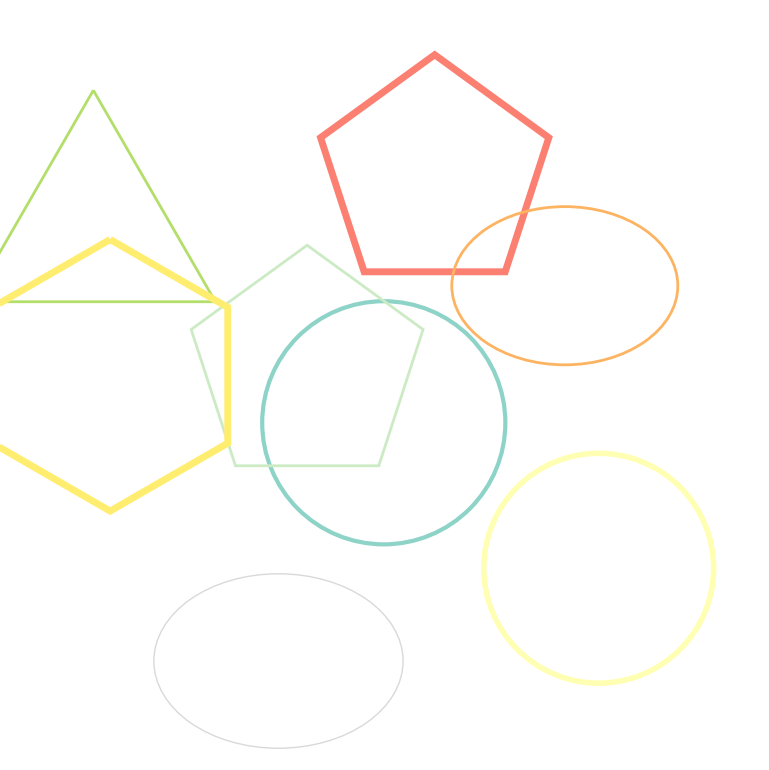[{"shape": "circle", "thickness": 1.5, "radius": 0.79, "center": [0.498, 0.451]}, {"shape": "circle", "thickness": 2, "radius": 0.75, "center": [0.778, 0.262]}, {"shape": "pentagon", "thickness": 2.5, "radius": 0.78, "center": [0.565, 0.773]}, {"shape": "oval", "thickness": 1, "radius": 0.73, "center": [0.734, 0.629]}, {"shape": "triangle", "thickness": 1, "radius": 0.92, "center": [0.121, 0.7]}, {"shape": "oval", "thickness": 0.5, "radius": 0.81, "center": [0.362, 0.142]}, {"shape": "pentagon", "thickness": 1, "radius": 0.79, "center": [0.399, 0.523]}, {"shape": "hexagon", "thickness": 2.5, "radius": 0.88, "center": [0.143, 0.513]}]